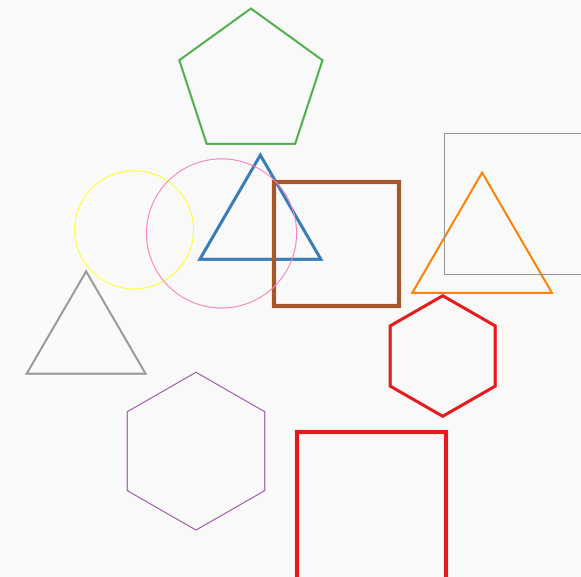[{"shape": "hexagon", "thickness": 1.5, "radius": 0.52, "center": [0.762, 0.383]}, {"shape": "square", "thickness": 2, "radius": 0.64, "center": [0.639, 0.123]}, {"shape": "triangle", "thickness": 1.5, "radius": 0.6, "center": [0.448, 0.61]}, {"shape": "pentagon", "thickness": 1, "radius": 0.65, "center": [0.432, 0.855]}, {"shape": "hexagon", "thickness": 0.5, "radius": 0.68, "center": [0.337, 0.218]}, {"shape": "triangle", "thickness": 1, "radius": 0.69, "center": [0.829, 0.561]}, {"shape": "circle", "thickness": 0.5, "radius": 0.51, "center": [0.231, 0.601]}, {"shape": "square", "thickness": 2, "radius": 0.54, "center": [0.579, 0.576]}, {"shape": "circle", "thickness": 0.5, "radius": 0.65, "center": [0.381, 0.595]}, {"shape": "triangle", "thickness": 1, "radius": 0.59, "center": [0.148, 0.411]}, {"shape": "square", "thickness": 0.5, "radius": 0.61, "center": [0.886, 0.647]}]